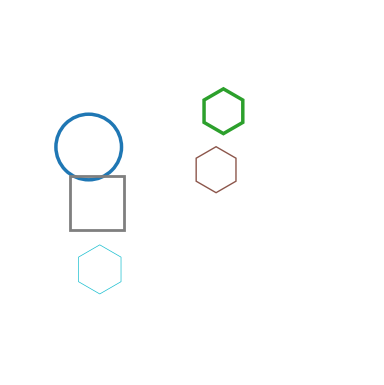[{"shape": "circle", "thickness": 2.5, "radius": 0.43, "center": [0.23, 0.618]}, {"shape": "hexagon", "thickness": 2.5, "radius": 0.29, "center": [0.58, 0.711]}, {"shape": "hexagon", "thickness": 1, "radius": 0.3, "center": [0.561, 0.559]}, {"shape": "square", "thickness": 2, "radius": 0.35, "center": [0.253, 0.472]}, {"shape": "hexagon", "thickness": 0.5, "radius": 0.32, "center": [0.259, 0.3]}]